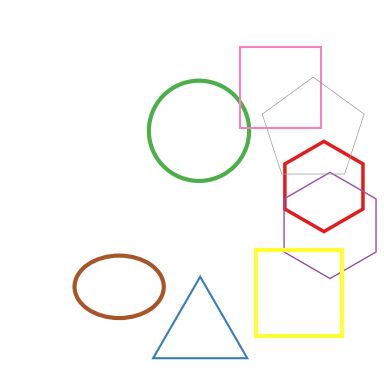[{"shape": "hexagon", "thickness": 2.5, "radius": 0.59, "center": [0.841, 0.516]}, {"shape": "triangle", "thickness": 1.5, "radius": 0.71, "center": [0.52, 0.14]}, {"shape": "circle", "thickness": 3, "radius": 0.65, "center": [0.517, 0.66]}, {"shape": "hexagon", "thickness": 1, "radius": 0.69, "center": [0.857, 0.414]}, {"shape": "square", "thickness": 3, "radius": 0.55, "center": [0.776, 0.239]}, {"shape": "oval", "thickness": 3, "radius": 0.58, "center": [0.309, 0.255]}, {"shape": "square", "thickness": 1.5, "radius": 0.53, "center": [0.729, 0.773]}, {"shape": "pentagon", "thickness": 0.5, "radius": 0.7, "center": [0.813, 0.661]}]